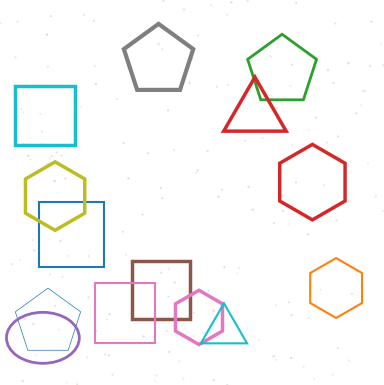[{"shape": "square", "thickness": 1.5, "radius": 0.43, "center": [0.186, 0.391]}, {"shape": "pentagon", "thickness": 0.5, "radius": 0.45, "center": [0.125, 0.162]}, {"shape": "hexagon", "thickness": 1.5, "radius": 0.39, "center": [0.873, 0.252]}, {"shape": "pentagon", "thickness": 2, "radius": 0.47, "center": [0.733, 0.817]}, {"shape": "hexagon", "thickness": 2.5, "radius": 0.49, "center": [0.811, 0.527]}, {"shape": "triangle", "thickness": 2.5, "radius": 0.47, "center": [0.662, 0.706]}, {"shape": "oval", "thickness": 2, "radius": 0.47, "center": [0.111, 0.123]}, {"shape": "square", "thickness": 2.5, "radius": 0.38, "center": [0.418, 0.246]}, {"shape": "hexagon", "thickness": 2.5, "radius": 0.35, "center": [0.517, 0.176]}, {"shape": "square", "thickness": 1.5, "radius": 0.39, "center": [0.324, 0.187]}, {"shape": "pentagon", "thickness": 3, "radius": 0.47, "center": [0.412, 0.843]}, {"shape": "hexagon", "thickness": 2.5, "radius": 0.44, "center": [0.143, 0.491]}, {"shape": "triangle", "thickness": 1.5, "radius": 0.35, "center": [0.582, 0.143]}, {"shape": "square", "thickness": 2.5, "radius": 0.39, "center": [0.117, 0.7]}]